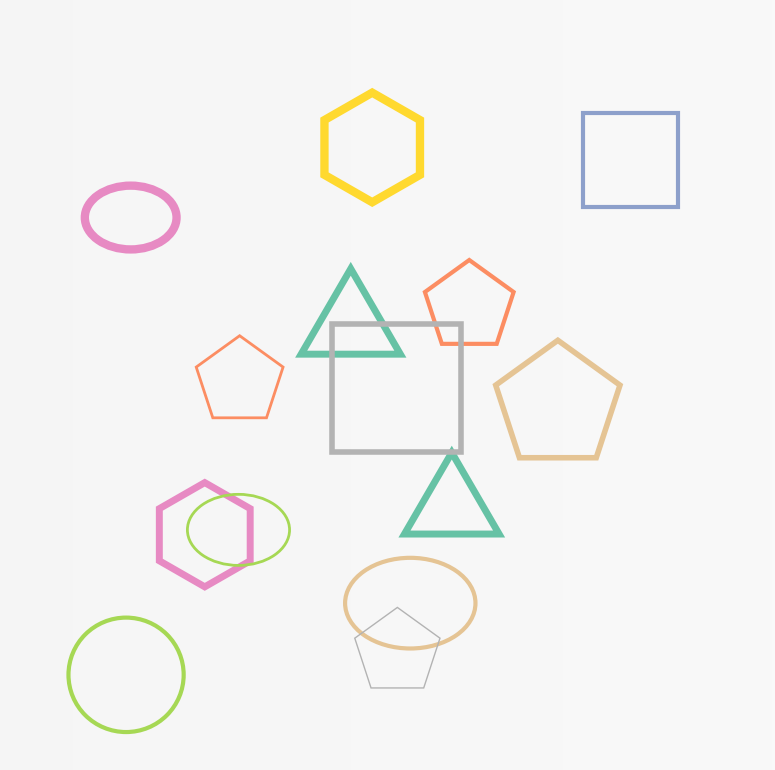[{"shape": "triangle", "thickness": 2.5, "radius": 0.37, "center": [0.453, 0.577]}, {"shape": "triangle", "thickness": 2.5, "radius": 0.35, "center": [0.583, 0.342]}, {"shape": "pentagon", "thickness": 1, "radius": 0.29, "center": [0.309, 0.505]}, {"shape": "pentagon", "thickness": 1.5, "radius": 0.3, "center": [0.606, 0.602]}, {"shape": "square", "thickness": 1.5, "radius": 0.31, "center": [0.813, 0.792]}, {"shape": "oval", "thickness": 3, "radius": 0.3, "center": [0.169, 0.717]}, {"shape": "hexagon", "thickness": 2.5, "radius": 0.34, "center": [0.264, 0.306]}, {"shape": "circle", "thickness": 1.5, "radius": 0.37, "center": [0.163, 0.124]}, {"shape": "oval", "thickness": 1, "radius": 0.33, "center": [0.308, 0.312]}, {"shape": "hexagon", "thickness": 3, "radius": 0.36, "center": [0.48, 0.809]}, {"shape": "pentagon", "thickness": 2, "radius": 0.42, "center": [0.72, 0.474]}, {"shape": "oval", "thickness": 1.5, "radius": 0.42, "center": [0.529, 0.217]}, {"shape": "square", "thickness": 2, "radius": 0.42, "center": [0.512, 0.496]}, {"shape": "pentagon", "thickness": 0.5, "radius": 0.29, "center": [0.513, 0.153]}]